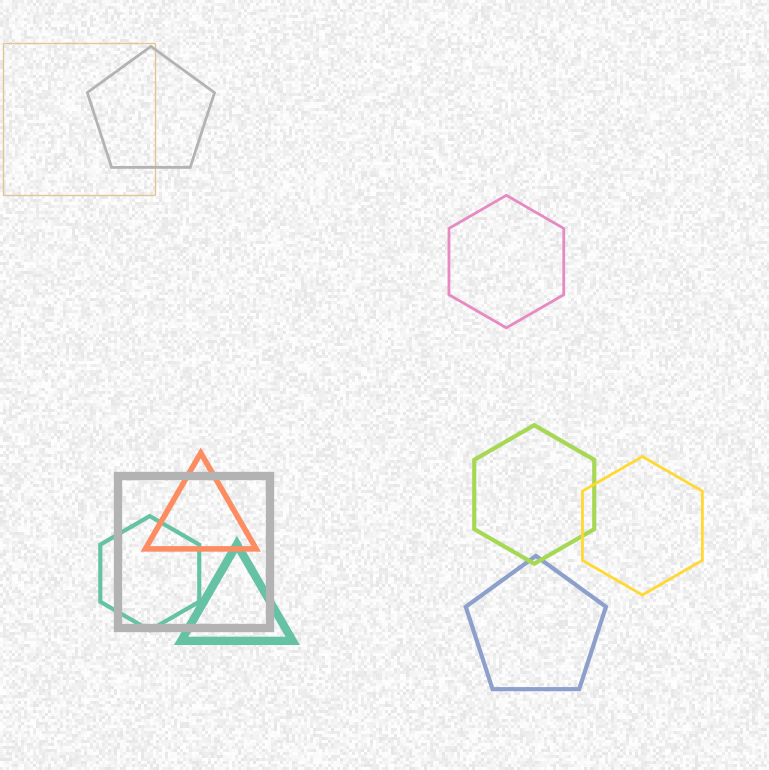[{"shape": "hexagon", "thickness": 1.5, "radius": 0.37, "center": [0.195, 0.256]}, {"shape": "triangle", "thickness": 3, "radius": 0.42, "center": [0.308, 0.21]}, {"shape": "triangle", "thickness": 2, "radius": 0.42, "center": [0.261, 0.329]}, {"shape": "pentagon", "thickness": 1.5, "radius": 0.48, "center": [0.696, 0.182]}, {"shape": "hexagon", "thickness": 1, "radius": 0.43, "center": [0.658, 0.66]}, {"shape": "hexagon", "thickness": 1.5, "radius": 0.45, "center": [0.694, 0.358]}, {"shape": "hexagon", "thickness": 1, "radius": 0.45, "center": [0.834, 0.317]}, {"shape": "square", "thickness": 0.5, "radius": 0.49, "center": [0.103, 0.846]}, {"shape": "square", "thickness": 3, "radius": 0.49, "center": [0.252, 0.283]}, {"shape": "pentagon", "thickness": 1, "radius": 0.43, "center": [0.196, 0.853]}]